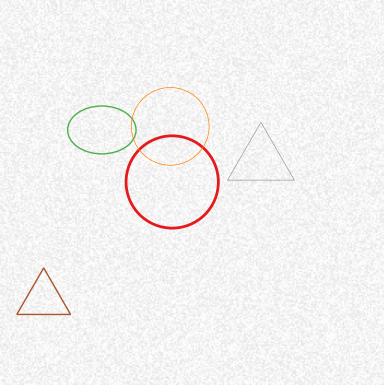[{"shape": "circle", "thickness": 2, "radius": 0.6, "center": [0.447, 0.527]}, {"shape": "oval", "thickness": 1, "radius": 0.44, "center": [0.265, 0.662]}, {"shape": "circle", "thickness": 0.5, "radius": 0.5, "center": [0.442, 0.672]}, {"shape": "triangle", "thickness": 1, "radius": 0.4, "center": [0.114, 0.224]}, {"shape": "triangle", "thickness": 0.5, "radius": 0.5, "center": [0.678, 0.582]}]